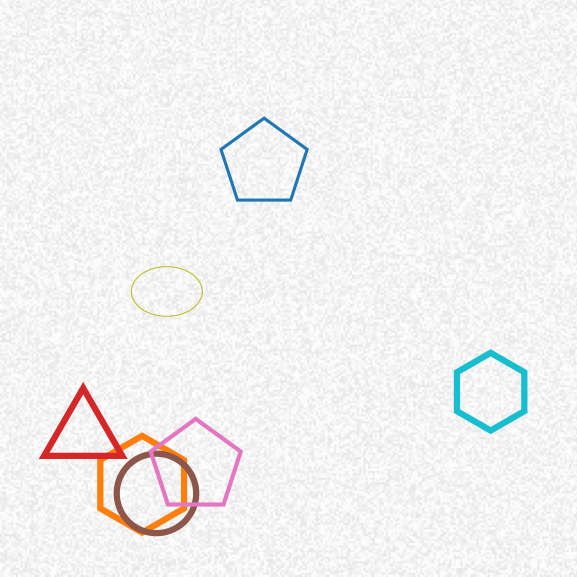[{"shape": "pentagon", "thickness": 1.5, "radius": 0.39, "center": [0.457, 0.716]}, {"shape": "hexagon", "thickness": 3, "radius": 0.42, "center": [0.246, 0.161]}, {"shape": "triangle", "thickness": 3, "radius": 0.39, "center": [0.144, 0.249]}, {"shape": "circle", "thickness": 3, "radius": 0.34, "center": [0.271, 0.145]}, {"shape": "pentagon", "thickness": 2, "radius": 0.41, "center": [0.339, 0.192]}, {"shape": "oval", "thickness": 0.5, "radius": 0.31, "center": [0.289, 0.494]}, {"shape": "hexagon", "thickness": 3, "radius": 0.34, "center": [0.85, 0.321]}]